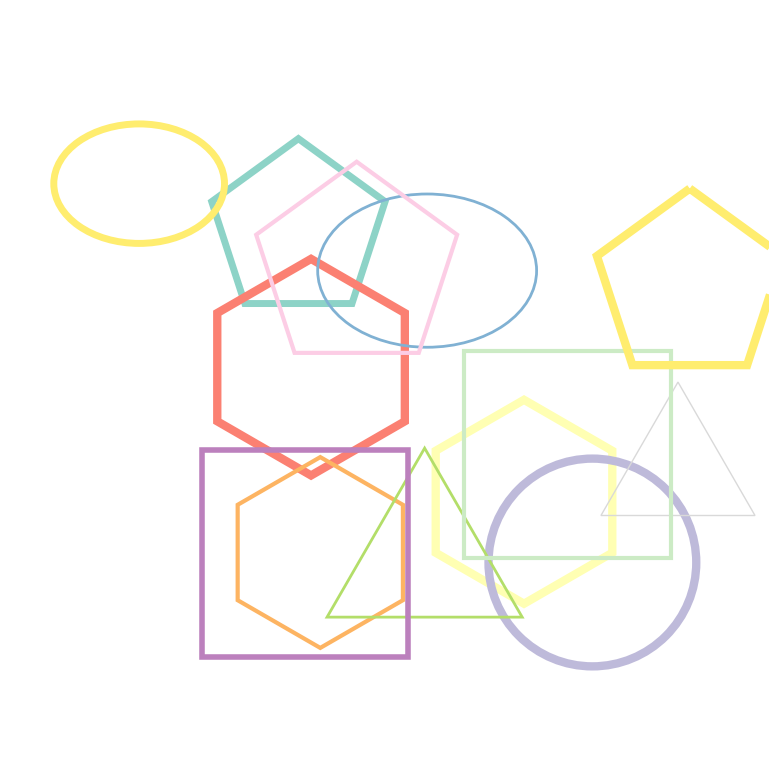[{"shape": "pentagon", "thickness": 2.5, "radius": 0.59, "center": [0.388, 0.702]}, {"shape": "hexagon", "thickness": 3, "radius": 0.66, "center": [0.681, 0.348]}, {"shape": "circle", "thickness": 3, "radius": 0.67, "center": [0.769, 0.269]}, {"shape": "hexagon", "thickness": 3, "radius": 0.7, "center": [0.404, 0.523]}, {"shape": "oval", "thickness": 1, "radius": 0.71, "center": [0.555, 0.649]}, {"shape": "hexagon", "thickness": 1.5, "radius": 0.62, "center": [0.416, 0.282]}, {"shape": "triangle", "thickness": 1, "radius": 0.73, "center": [0.551, 0.272]}, {"shape": "pentagon", "thickness": 1.5, "radius": 0.69, "center": [0.463, 0.653]}, {"shape": "triangle", "thickness": 0.5, "radius": 0.58, "center": [0.88, 0.388]}, {"shape": "square", "thickness": 2, "radius": 0.67, "center": [0.396, 0.281]}, {"shape": "square", "thickness": 1.5, "radius": 0.67, "center": [0.737, 0.41]}, {"shape": "oval", "thickness": 2.5, "radius": 0.55, "center": [0.181, 0.761]}, {"shape": "pentagon", "thickness": 3, "radius": 0.63, "center": [0.896, 0.628]}]